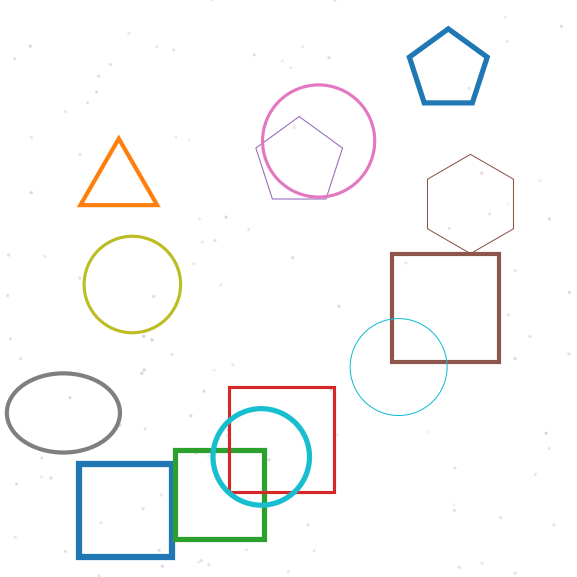[{"shape": "pentagon", "thickness": 2.5, "radius": 0.35, "center": [0.776, 0.878]}, {"shape": "square", "thickness": 3, "radius": 0.4, "center": [0.217, 0.115]}, {"shape": "triangle", "thickness": 2, "radius": 0.38, "center": [0.206, 0.682]}, {"shape": "square", "thickness": 2.5, "radius": 0.39, "center": [0.38, 0.143]}, {"shape": "square", "thickness": 1.5, "radius": 0.45, "center": [0.487, 0.238]}, {"shape": "pentagon", "thickness": 0.5, "radius": 0.39, "center": [0.518, 0.718]}, {"shape": "square", "thickness": 2, "radius": 0.47, "center": [0.772, 0.465]}, {"shape": "hexagon", "thickness": 0.5, "radius": 0.43, "center": [0.815, 0.646]}, {"shape": "circle", "thickness": 1.5, "radius": 0.49, "center": [0.552, 0.755]}, {"shape": "oval", "thickness": 2, "radius": 0.49, "center": [0.11, 0.284]}, {"shape": "circle", "thickness": 1.5, "radius": 0.42, "center": [0.229, 0.507]}, {"shape": "circle", "thickness": 0.5, "radius": 0.42, "center": [0.69, 0.364]}, {"shape": "circle", "thickness": 2.5, "radius": 0.42, "center": [0.452, 0.208]}]